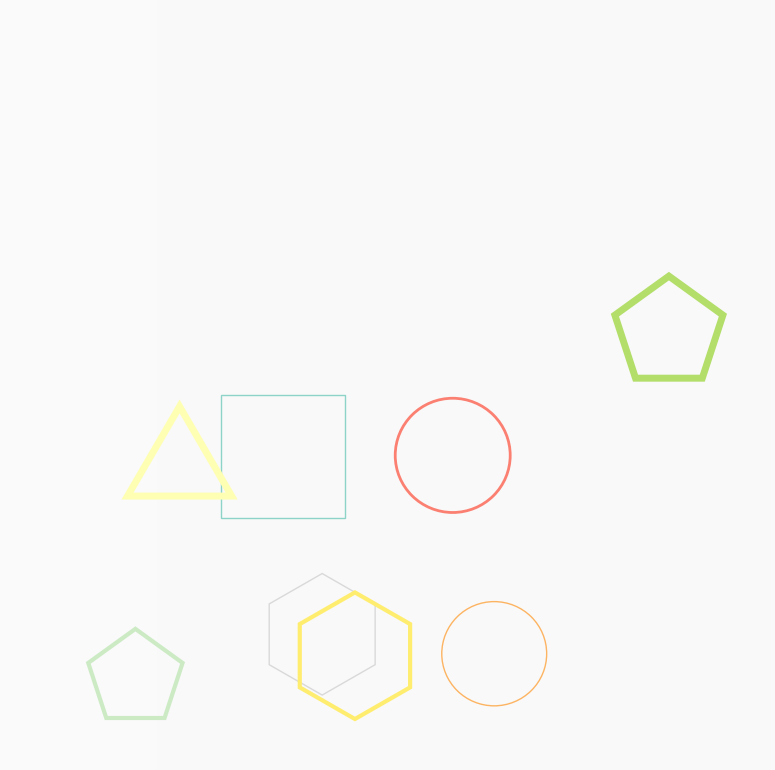[{"shape": "square", "thickness": 0.5, "radius": 0.4, "center": [0.365, 0.407]}, {"shape": "triangle", "thickness": 2.5, "radius": 0.39, "center": [0.232, 0.395]}, {"shape": "circle", "thickness": 1, "radius": 0.37, "center": [0.584, 0.409]}, {"shape": "circle", "thickness": 0.5, "radius": 0.34, "center": [0.638, 0.151]}, {"shape": "pentagon", "thickness": 2.5, "radius": 0.37, "center": [0.863, 0.568]}, {"shape": "hexagon", "thickness": 0.5, "radius": 0.39, "center": [0.416, 0.176]}, {"shape": "pentagon", "thickness": 1.5, "radius": 0.32, "center": [0.175, 0.119]}, {"shape": "hexagon", "thickness": 1.5, "radius": 0.41, "center": [0.458, 0.148]}]